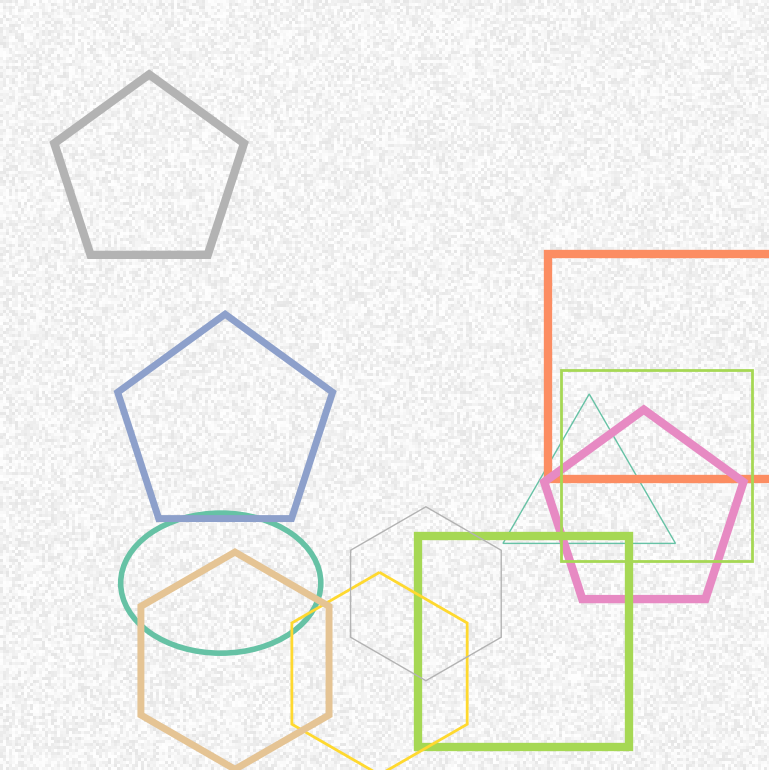[{"shape": "oval", "thickness": 2, "radius": 0.65, "center": [0.287, 0.243]}, {"shape": "triangle", "thickness": 0.5, "radius": 0.65, "center": [0.765, 0.359]}, {"shape": "square", "thickness": 3, "radius": 0.73, "center": [0.858, 0.524]}, {"shape": "pentagon", "thickness": 2.5, "radius": 0.73, "center": [0.292, 0.445]}, {"shape": "pentagon", "thickness": 3, "radius": 0.68, "center": [0.836, 0.332]}, {"shape": "square", "thickness": 1, "radius": 0.62, "center": [0.852, 0.395]}, {"shape": "square", "thickness": 3, "radius": 0.69, "center": [0.68, 0.167]}, {"shape": "hexagon", "thickness": 1, "radius": 0.66, "center": [0.493, 0.125]}, {"shape": "hexagon", "thickness": 2.5, "radius": 0.71, "center": [0.305, 0.142]}, {"shape": "hexagon", "thickness": 0.5, "radius": 0.56, "center": [0.553, 0.229]}, {"shape": "pentagon", "thickness": 3, "radius": 0.65, "center": [0.194, 0.774]}]